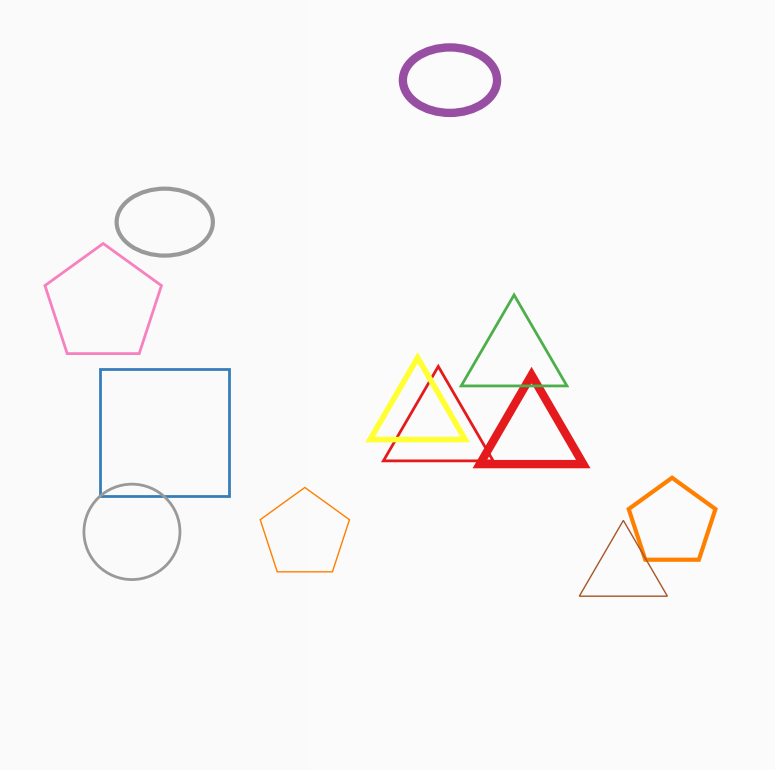[{"shape": "triangle", "thickness": 3, "radius": 0.39, "center": [0.686, 0.436]}, {"shape": "triangle", "thickness": 1, "radius": 0.41, "center": [0.566, 0.442]}, {"shape": "square", "thickness": 1, "radius": 0.42, "center": [0.213, 0.438]}, {"shape": "triangle", "thickness": 1, "radius": 0.39, "center": [0.663, 0.538]}, {"shape": "oval", "thickness": 3, "radius": 0.3, "center": [0.581, 0.896]}, {"shape": "pentagon", "thickness": 0.5, "radius": 0.3, "center": [0.393, 0.306]}, {"shape": "pentagon", "thickness": 1.5, "radius": 0.29, "center": [0.867, 0.321]}, {"shape": "triangle", "thickness": 2, "radius": 0.35, "center": [0.539, 0.465]}, {"shape": "triangle", "thickness": 0.5, "radius": 0.33, "center": [0.804, 0.259]}, {"shape": "pentagon", "thickness": 1, "radius": 0.4, "center": [0.133, 0.605]}, {"shape": "circle", "thickness": 1, "radius": 0.31, "center": [0.17, 0.309]}, {"shape": "oval", "thickness": 1.5, "radius": 0.31, "center": [0.213, 0.712]}]